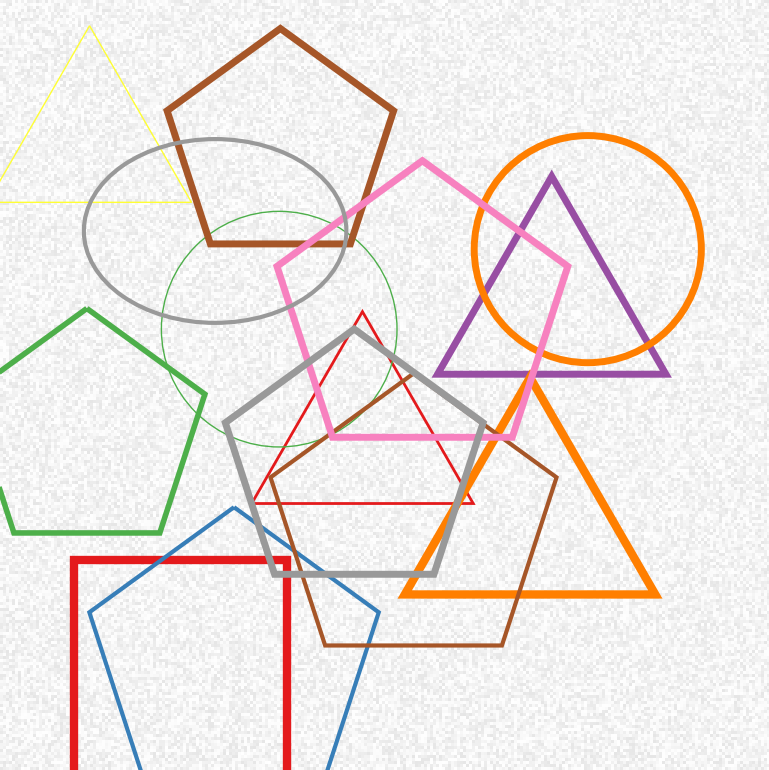[{"shape": "triangle", "thickness": 1, "radius": 0.83, "center": [0.471, 0.429]}, {"shape": "square", "thickness": 3, "radius": 0.69, "center": [0.235, 0.135]}, {"shape": "pentagon", "thickness": 1.5, "radius": 0.99, "center": [0.304, 0.144]}, {"shape": "pentagon", "thickness": 2, "radius": 0.81, "center": [0.113, 0.438]}, {"shape": "circle", "thickness": 0.5, "radius": 0.77, "center": [0.363, 0.573]}, {"shape": "triangle", "thickness": 2.5, "radius": 0.86, "center": [0.717, 0.6]}, {"shape": "triangle", "thickness": 3, "radius": 0.94, "center": [0.688, 0.322]}, {"shape": "circle", "thickness": 2.5, "radius": 0.74, "center": [0.763, 0.676]}, {"shape": "triangle", "thickness": 0.5, "radius": 0.76, "center": [0.116, 0.814]}, {"shape": "pentagon", "thickness": 2.5, "radius": 0.77, "center": [0.364, 0.808]}, {"shape": "pentagon", "thickness": 1.5, "radius": 0.98, "center": [0.537, 0.32]}, {"shape": "pentagon", "thickness": 2.5, "radius": 0.99, "center": [0.549, 0.593]}, {"shape": "oval", "thickness": 1.5, "radius": 0.85, "center": [0.279, 0.7]}, {"shape": "pentagon", "thickness": 2.5, "radius": 0.88, "center": [0.46, 0.397]}]